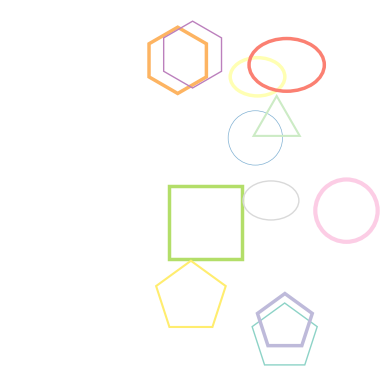[{"shape": "pentagon", "thickness": 1, "radius": 0.44, "center": [0.739, 0.124]}, {"shape": "oval", "thickness": 2.5, "radius": 0.35, "center": [0.669, 0.801]}, {"shape": "pentagon", "thickness": 2.5, "radius": 0.37, "center": [0.74, 0.163]}, {"shape": "oval", "thickness": 2.5, "radius": 0.49, "center": [0.745, 0.831]}, {"shape": "circle", "thickness": 0.5, "radius": 0.35, "center": [0.663, 0.642]}, {"shape": "hexagon", "thickness": 2.5, "radius": 0.43, "center": [0.462, 0.843]}, {"shape": "square", "thickness": 2.5, "radius": 0.48, "center": [0.533, 0.421]}, {"shape": "circle", "thickness": 3, "radius": 0.4, "center": [0.9, 0.453]}, {"shape": "oval", "thickness": 1, "radius": 0.36, "center": [0.704, 0.479]}, {"shape": "hexagon", "thickness": 1, "radius": 0.43, "center": [0.5, 0.858]}, {"shape": "triangle", "thickness": 1.5, "radius": 0.35, "center": [0.719, 0.682]}, {"shape": "pentagon", "thickness": 1.5, "radius": 0.48, "center": [0.496, 0.228]}]